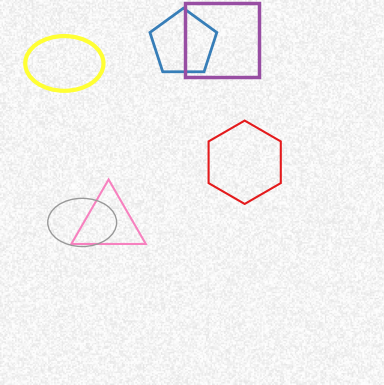[{"shape": "hexagon", "thickness": 1.5, "radius": 0.54, "center": [0.636, 0.579]}, {"shape": "pentagon", "thickness": 2, "radius": 0.46, "center": [0.476, 0.887]}, {"shape": "square", "thickness": 2.5, "radius": 0.48, "center": [0.577, 0.895]}, {"shape": "oval", "thickness": 3, "radius": 0.51, "center": [0.167, 0.835]}, {"shape": "triangle", "thickness": 1.5, "radius": 0.56, "center": [0.282, 0.422]}, {"shape": "oval", "thickness": 1, "radius": 0.45, "center": [0.213, 0.422]}]